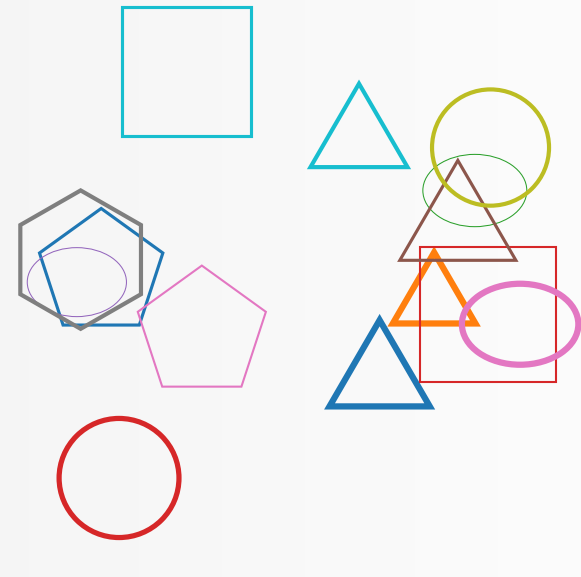[{"shape": "pentagon", "thickness": 1.5, "radius": 0.56, "center": [0.174, 0.527]}, {"shape": "triangle", "thickness": 3, "radius": 0.5, "center": [0.653, 0.345]}, {"shape": "triangle", "thickness": 3, "radius": 0.41, "center": [0.747, 0.48]}, {"shape": "oval", "thickness": 0.5, "radius": 0.45, "center": [0.817, 0.669]}, {"shape": "circle", "thickness": 2.5, "radius": 0.52, "center": [0.205, 0.171]}, {"shape": "square", "thickness": 1, "radius": 0.58, "center": [0.84, 0.454]}, {"shape": "oval", "thickness": 0.5, "radius": 0.43, "center": [0.132, 0.511]}, {"shape": "triangle", "thickness": 1.5, "radius": 0.58, "center": [0.788, 0.606]}, {"shape": "oval", "thickness": 3, "radius": 0.5, "center": [0.895, 0.438]}, {"shape": "pentagon", "thickness": 1, "radius": 0.58, "center": [0.347, 0.423]}, {"shape": "hexagon", "thickness": 2, "radius": 0.6, "center": [0.139, 0.55]}, {"shape": "circle", "thickness": 2, "radius": 0.5, "center": [0.844, 0.744]}, {"shape": "triangle", "thickness": 2, "radius": 0.48, "center": [0.618, 0.758]}, {"shape": "square", "thickness": 1.5, "radius": 0.56, "center": [0.321, 0.875]}]